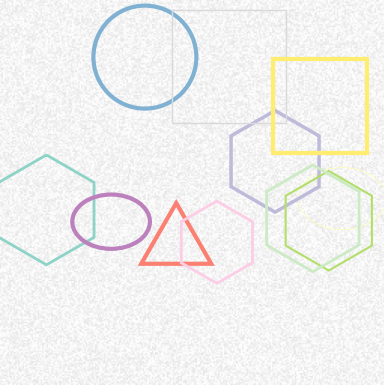[{"shape": "hexagon", "thickness": 2, "radius": 0.71, "center": [0.121, 0.455]}, {"shape": "oval", "thickness": 0.5, "radius": 0.57, "center": [0.889, 0.484]}, {"shape": "hexagon", "thickness": 2.5, "radius": 0.66, "center": [0.714, 0.581]}, {"shape": "triangle", "thickness": 3, "radius": 0.53, "center": [0.458, 0.367]}, {"shape": "circle", "thickness": 3, "radius": 0.67, "center": [0.376, 0.852]}, {"shape": "hexagon", "thickness": 1.5, "radius": 0.65, "center": [0.854, 0.427]}, {"shape": "hexagon", "thickness": 2, "radius": 0.53, "center": [0.563, 0.371]}, {"shape": "square", "thickness": 1, "radius": 0.74, "center": [0.596, 0.827]}, {"shape": "oval", "thickness": 3, "radius": 0.5, "center": [0.289, 0.424]}, {"shape": "hexagon", "thickness": 2, "radius": 0.69, "center": [0.813, 0.433]}, {"shape": "square", "thickness": 3, "radius": 0.61, "center": [0.83, 0.724]}]